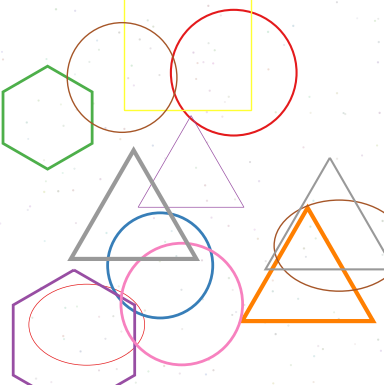[{"shape": "oval", "thickness": 0.5, "radius": 0.75, "center": [0.225, 0.157]}, {"shape": "circle", "thickness": 1.5, "radius": 0.82, "center": [0.607, 0.811]}, {"shape": "circle", "thickness": 2, "radius": 0.68, "center": [0.416, 0.311]}, {"shape": "hexagon", "thickness": 2, "radius": 0.67, "center": [0.124, 0.694]}, {"shape": "hexagon", "thickness": 2, "radius": 0.91, "center": [0.192, 0.117]}, {"shape": "triangle", "thickness": 0.5, "radius": 0.79, "center": [0.496, 0.541]}, {"shape": "triangle", "thickness": 3, "radius": 0.98, "center": [0.799, 0.264]}, {"shape": "square", "thickness": 1, "radius": 0.83, "center": [0.487, 0.881]}, {"shape": "oval", "thickness": 1, "radius": 0.85, "center": [0.881, 0.362]}, {"shape": "circle", "thickness": 1, "radius": 0.71, "center": [0.317, 0.799]}, {"shape": "circle", "thickness": 2, "radius": 0.79, "center": [0.472, 0.21]}, {"shape": "triangle", "thickness": 1.5, "radius": 0.97, "center": [0.857, 0.397]}, {"shape": "triangle", "thickness": 3, "radius": 0.94, "center": [0.347, 0.422]}]